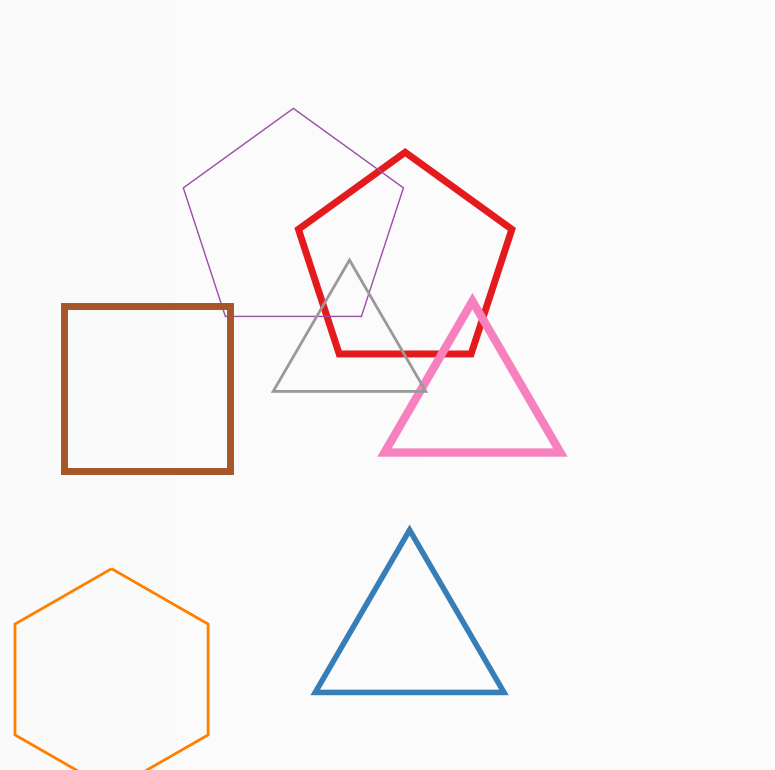[{"shape": "pentagon", "thickness": 2.5, "radius": 0.72, "center": [0.523, 0.657]}, {"shape": "triangle", "thickness": 2, "radius": 0.7, "center": [0.529, 0.171]}, {"shape": "pentagon", "thickness": 0.5, "radius": 0.75, "center": [0.379, 0.71]}, {"shape": "hexagon", "thickness": 1, "radius": 0.72, "center": [0.144, 0.118]}, {"shape": "square", "thickness": 2.5, "radius": 0.54, "center": [0.19, 0.496]}, {"shape": "triangle", "thickness": 3, "radius": 0.66, "center": [0.61, 0.478]}, {"shape": "triangle", "thickness": 1, "radius": 0.57, "center": [0.451, 0.549]}]